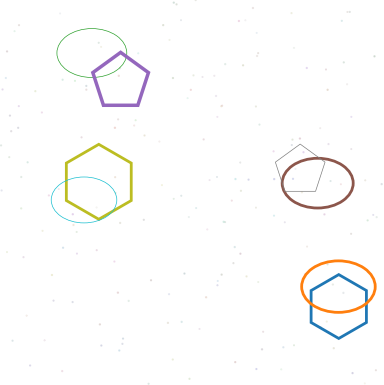[{"shape": "hexagon", "thickness": 2, "radius": 0.41, "center": [0.88, 0.204]}, {"shape": "oval", "thickness": 2, "radius": 0.48, "center": [0.879, 0.256]}, {"shape": "oval", "thickness": 0.5, "radius": 0.45, "center": [0.239, 0.862]}, {"shape": "pentagon", "thickness": 2.5, "radius": 0.38, "center": [0.313, 0.788]}, {"shape": "oval", "thickness": 2, "radius": 0.46, "center": [0.825, 0.524]}, {"shape": "pentagon", "thickness": 0.5, "radius": 0.34, "center": [0.78, 0.558]}, {"shape": "hexagon", "thickness": 2, "radius": 0.49, "center": [0.257, 0.528]}, {"shape": "oval", "thickness": 0.5, "radius": 0.43, "center": [0.218, 0.481]}]